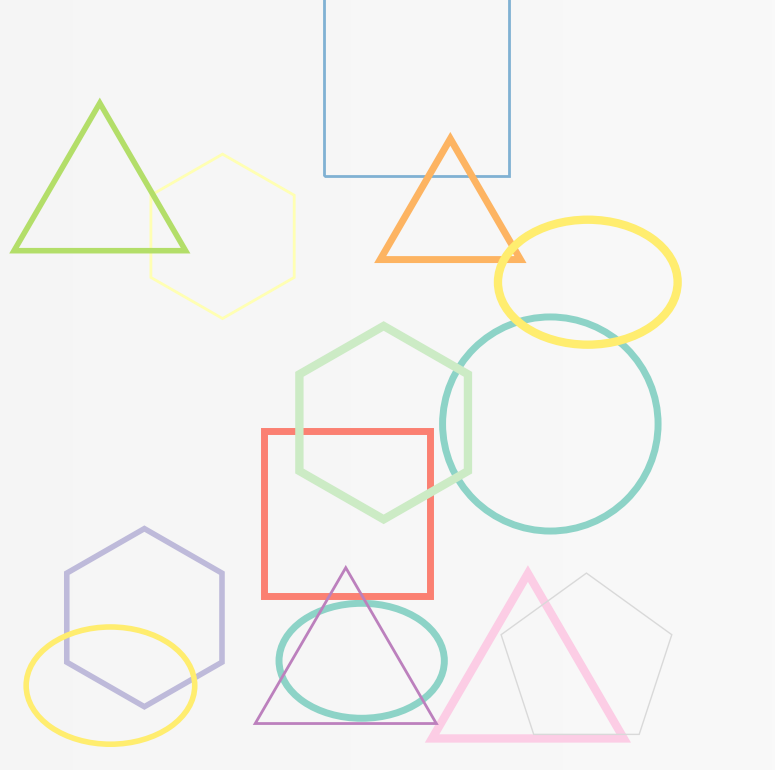[{"shape": "oval", "thickness": 2.5, "radius": 0.53, "center": [0.467, 0.142]}, {"shape": "circle", "thickness": 2.5, "radius": 0.7, "center": [0.71, 0.449]}, {"shape": "hexagon", "thickness": 1, "radius": 0.53, "center": [0.287, 0.693]}, {"shape": "hexagon", "thickness": 2, "radius": 0.58, "center": [0.186, 0.198]}, {"shape": "square", "thickness": 2.5, "radius": 0.54, "center": [0.448, 0.333]}, {"shape": "square", "thickness": 1, "radius": 0.6, "center": [0.538, 0.89]}, {"shape": "triangle", "thickness": 2.5, "radius": 0.52, "center": [0.581, 0.715]}, {"shape": "triangle", "thickness": 2, "radius": 0.64, "center": [0.129, 0.738]}, {"shape": "triangle", "thickness": 3, "radius": 0.71, "center": [0.681, 0.112]}, {"shape": "pentagon", "thickness": 0.5, "radius": 0.58, "center": [0.757, 0.14]}, {"shape": "triangle", "thickness": 1, "radius": 0.67, "center": [0.446, 0.128]}, {"shape": "hexagon", "thickness": 3, "radius": 0.63, "center": [0.495, 0.451]}, {"shape": "oval", "thickness": 3, "radius": 0.58, "center": [0.758, 0.634]}, {"shape": "oval", "thickness": 2, "radius": 0.54, "center": [0.143, 0.11]}]